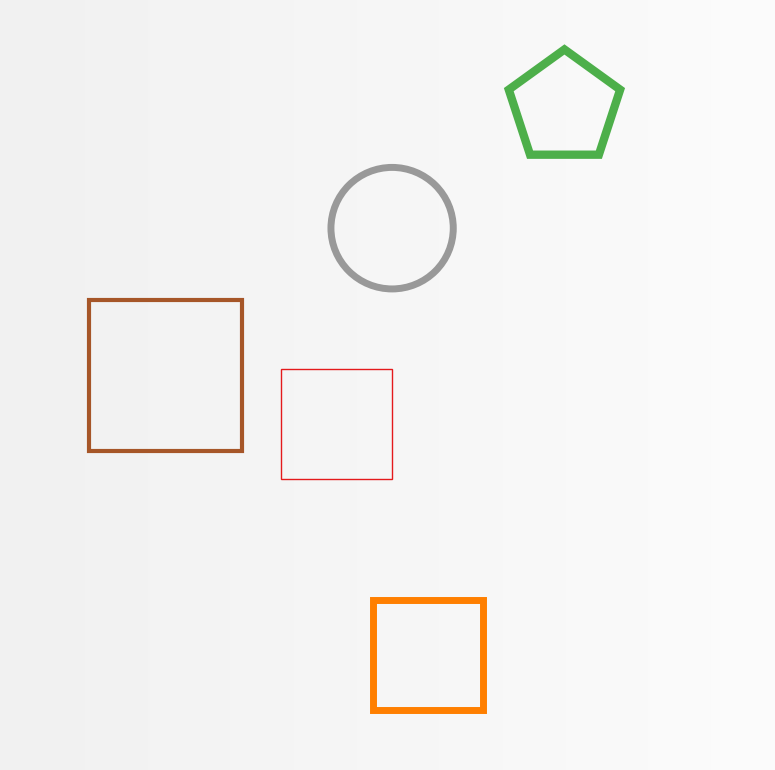[{"shape": "square", "thickness": 0.5, "radius": 0.36, "center": [0.434, 0.45]}, {"shape": "pentagon", "thickness": 3, "radius": 0.38, "center": [0.728, 0.86]}, {"shape": "square", "thickness": 2.5, "radius": 0.35, "center": [0.552, 0.149]}, {"shape": "square", "thickness": 1.5, "radius": 0.49, "center": [0.213, 0.512]}, {"shape": "circle", "thickness": 2.5, "radius": 0.39, "center": [0.506, 0.704]}]